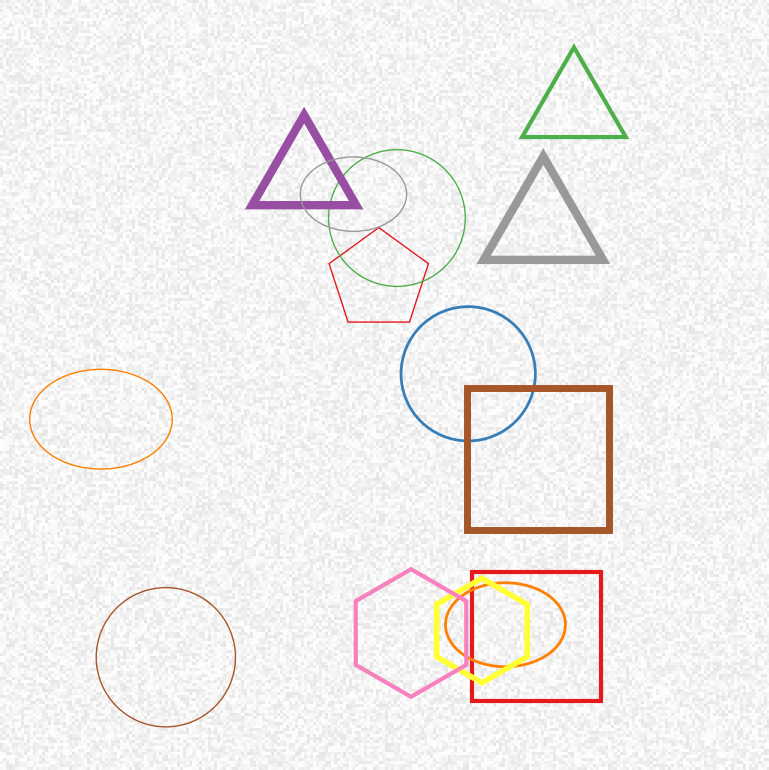[{"shape": "square", "thickness": 1.5, "radius": 0.42, "center": [0.697, 0.173]}, {"shape": "pentagon", "thickness": 0.5, "radius": 0.34, "center": [0.492, 0.637]}, {"shape": "circle", "thickness": 1, "radius": 0.44, "center": [0.608, 0.515]}, {"shape": "triangle", "thickness": 1.5, "radius": 0.39, "center": [0.745, 0.861]}, {"shape": "circle", "thickness": 0.5, "radius": 0.44, "center": [0.516, 0.717]}, {"shape": "triangle", "thickness": 3, "radius": 0.39, "center": [0.395, 0.773]}, {"shape": "oval", "thickness": 1, "radius": 0.39, "center": [0.656, 0.189]}, {"shape": "oval", "thickness": 0.5, "radius": 0.46, "center": [0.131, 0.456]}, {"shape": "hexagon", "thickness": 2, "radius": 0.34, "center": [0.626, 0.181]}, {"shape": "circle", "thickness": 0.5, "radius": 0.45, "center": [0.215, 0.146]}, {"shape": "square", "thickness": 2.5, "radius": 0.46, "center": [0.699, 0.404]}, {"shape": "hexagon", "thickness": 1.5, "radius": 0.41, "center": [0.534, 0.178]}, {"shape": "oval", "thickness": 0.5, "radius": 0.35, "center": [0.459, 0.748]}, {"shape": "triangle", "thickness": 3, "radius": 0.45, "center": [0.706, 0.707]}]